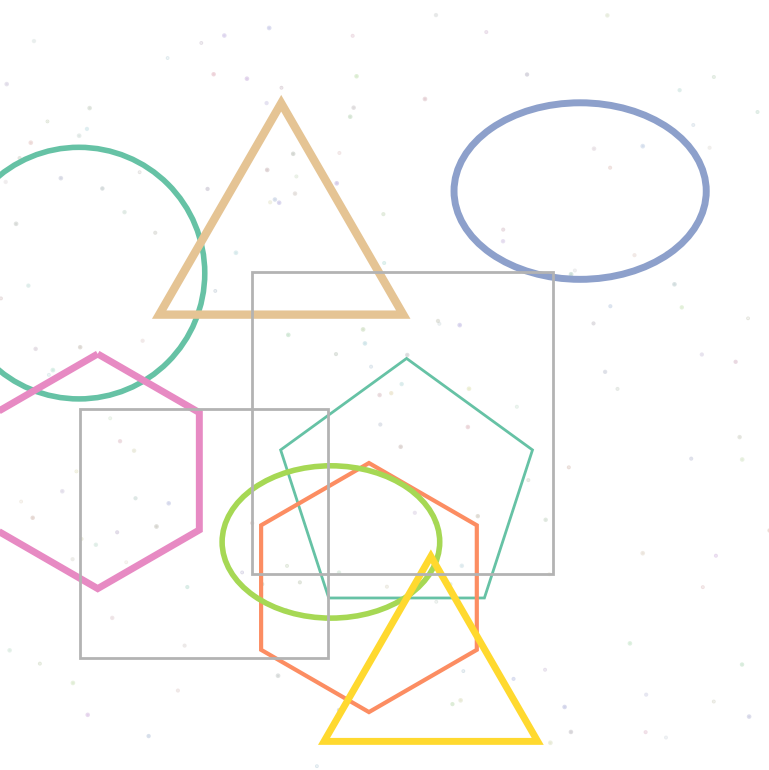[{"shape": "circle", "thickness": 2, "radius": 0.82, "center": [0.103, 0.645]}, {"shape": "pentagon", "thickness": 1, "radius": 0.86, "center": [0.528, 0.363]}, {"shape": "hexagon", "thickness": 1.5, "radius": 0.81, "center": [0.479, 0.237]}, {"shape": "oval", "thickness": 2.5, "radius": 0.82, "center": [0.753, 0.752]}, {"shape": "hexagon", "thickness": 2.5, "radius": 0.76, "center": [0.127, 0.388]}, {"shape": "oval", "thickness": 2, "radius": 0.71, "center": [0.43, 0.296]}, {"shape": "triangle", "thickness": 2.5, "radius": 0.8, "center": [0.56, 0.117]}, {"shape": "triangle", "thickness": 3, "radius": 0.91, "center": [0.365, 0.683]}, {"shape": "square", "thickness": 1, "radius": 0.98, "center": [0.523, 0.451]}, {"shape": "square", "thickness": 1, "radius": 0.81, "center": [0.265, 0.307]}]